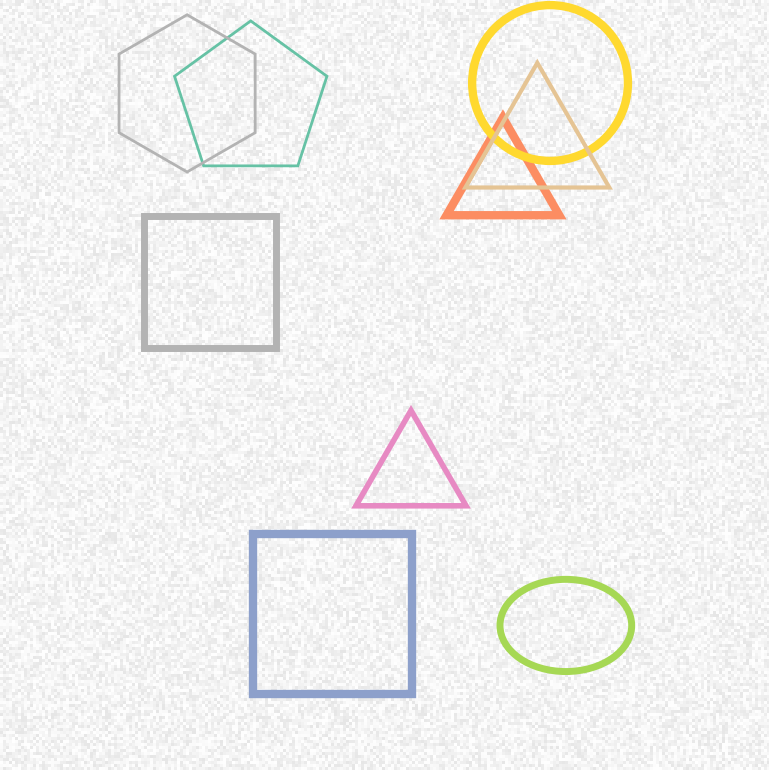[{"shape": "pentagon", "thickness": 1, "radius": 0.52, "center": [0.326, 0.869]}, {"shape": "triangle", "thickness": 3, "radius": 0.42, "center": [0.653, 0.763]}, {"shape": "square", "thickness": 3, "radius": 0.52, "center": [0.432, 0.203]}, {"shape": "triangle", "thickness": 2, "radius": 0.41, "center": [0.534, 0.384]}, {"shape": "oval", "thickness": 2.5, "radius": 0.43, "center": [0.735, 0.188]}, {"shape": "circle", "thickness": 3, "radius": 0.51, "center": [0.714, 0.892]}, {"shape": "triangle", "thickness": 1.5, "radius": 0.54, "center": [0.698, 0.81]}, {"shape": "hexagon", "thickness": 1, "radius": 0.51, "center": [0.243, 0.879]}, {"shape": "square", "thickness": 2.5, "radius": 0.43, "center": [0.273, 0.634]}]